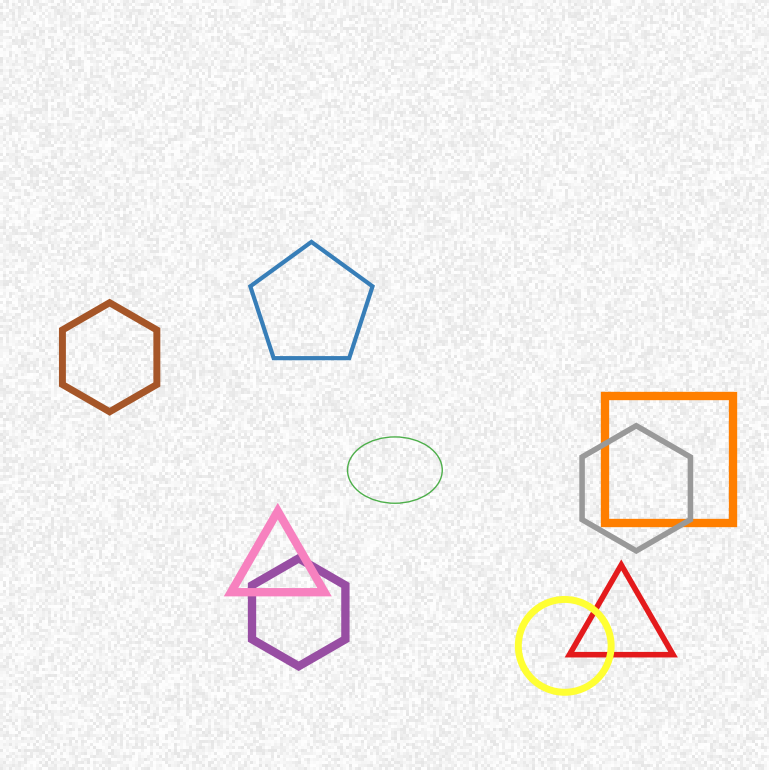[{"shape": "triangle", "thickness": 2, "radius": 0.39, "center": [0.807, 0.189]}, {"shape": "pentagon", "thickness": 1.5, "radius": 0.42, "center": [0.404, 0.602]}, {"shape": "oval", "thickness": 0.5, "radius": 0.31, "center": [0.513, 0.39]}, {"shape": "hexagon", "thickness": 3, "radius": 0.35, "center": [0.388, 0.205]}, {"shape": "square", "thickness": 3, "radius": 0.42, "center": [0.869, 0.403]}, {"shape": "circle", "thickness": 2.5, "radius": 0.3, "center": [0.733, 0.161]}, {"shape": "hexagon", "thickness": 2.5, "radius": 0.35, "center": [0.142, 0.536]}, {"shape": "triangle", "thickness": 3, "radius": 0.35, "center": [0.361, 0.266]}, {"shape": "hexagon", "thickness": 2, "radius": 0.41, "center": [0.826, 0.366]}]